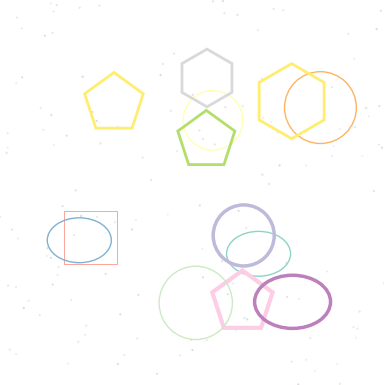[{"shape": "oval", "thickness": 1, "radius": 0.42, "center": [0.672, 0.341]}, {"shape": "circle", "thickness": 1, "radius": 0.39, "center": [0.553, 0.687]}, {"shape": "circle", "thickness": 2.5, "radius": 0.4, "center": [0.633, 0.388]}, {"shape": "square", "thickness": 0.5, "radius": 0.34, "center": [0.235, 0.383]}, {"shape": "oval", "thickness": 1, "radius": 0.42, "center": [0.206, 0.376]}, {"shape": "circle", "thickness": 1, "radius": 0.47, "center": [0.832, 0.721]}, {"shape": "pentagon", "thickness": 2, "radius": 0.39, "center": [0.536, 0.635]}, {"shape": "pentagon", "thickness": 3, "radius": 0.41, "center": [0.63, 0.215]}, {"shape": "hexagon", "thickness": 2, "radius": 0.37, "center": [0.538, 0.797]}, {"shape": "oval", "thickness": 2.5, "radius": 0.49, "center": [0.76, 0.216]}, {"shape": "circle", "thickness": 1, "radius": 0.48, "center": [0.508, 0.213]}, {"shape": "hexagon", "thickness": 2, "radius": 0.49, "center": [0.758, 0.737]}, {"shape": "pentagon", "thickness": 2, "radius": 0.4, "center": [0.296, 0.732]}]